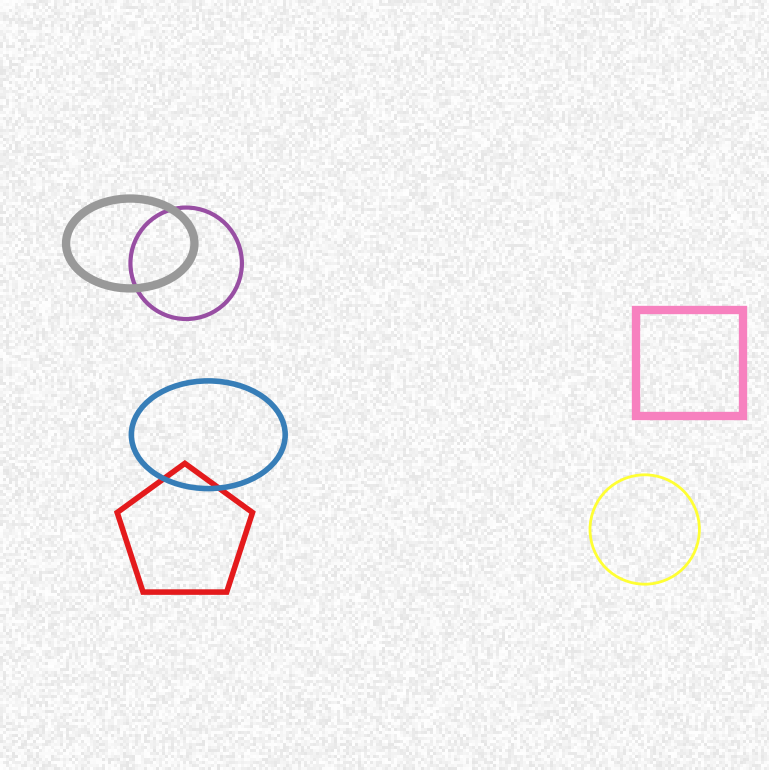[{"shape": "pentagon", "thickness": 2, "radius": 0.46, "center": [0.24, 0.306]}, {"shape": "oval", "thickness": 2, "radius": 0.5, "center": [0.27, 0.435]}, {"shape": "circle", "thickness": 1.5, "radius": 0.36, "center": [0.242, 0.658]}, {"shape": "circle", "thickness": 1, "radius": 0.36, "center": [0.837, 0.312]}, {"shape": "square", "thickness": 3, "radius": 0.35, "center": [0.895, 0.529]}, {"shape": "oval", "thickness": 3, "radius": 0.42, "center": [0.169, 0.684]}]